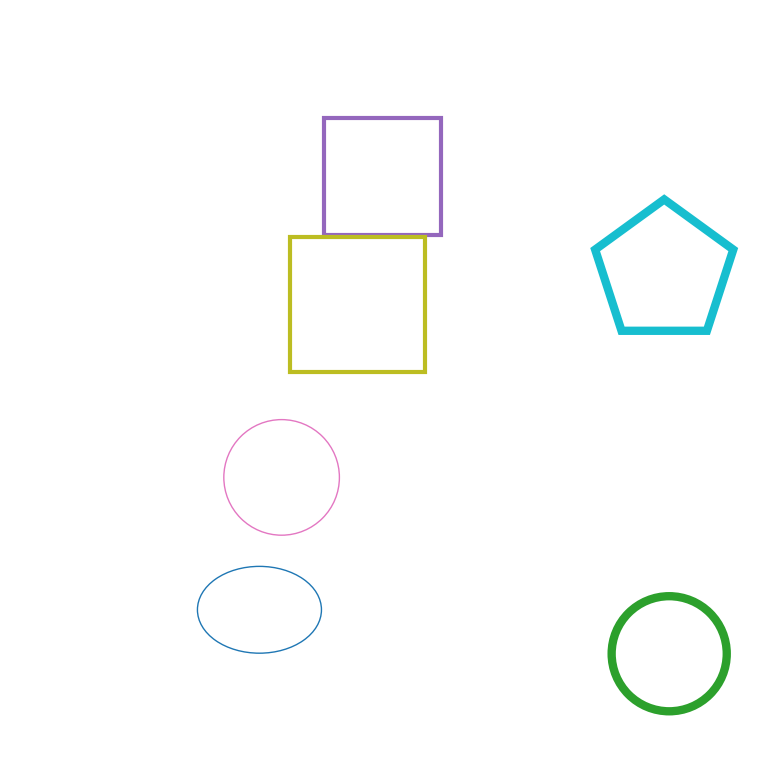[{"shape": "oval", "thickness": 0.5, "radius": 0.4, "center": [0.337, 0.208]}, {"shape": "circle", "thickness": 3, "radius": 0.37, "center": [0.869, 0.151]}, {"shape": "square", "thickness": 1.5, "radius": 0.38, "center": [0.497, 0.771]}, {"shape": "circle", "thickness": 0.5, "radius": 0.38, "center": [0.366, 0.38]}, {"shape": "square", "thickness": 1.5, "radius": 0.44, "center": [0.464, 0.604]}, {"shape": "pentagon", "thickness": 3, "radius": 0.47, "center": [0.863, 0.647]}]